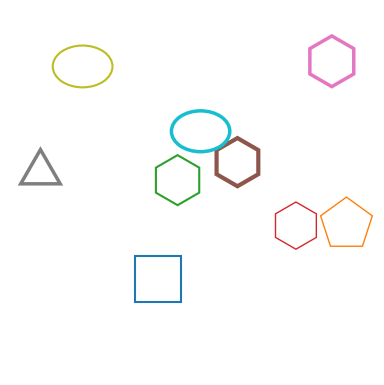[{"shape": "square", "thickness": 1.5, "radius": 0.3, "center": [0.41, 0.275]}, {"shape": "pentagon", "thickness": 1, "radius": 0.35, "center": [0.9, 0.418]}, {"shape": "hexagon", "thickness": 1.5, "radius": 0.32, "center": [0.461, 0.532]}, {"shape": "hexagon", "thickness": 1, "radius": 0.31, "center": [0.769, 0.414]}, {"shape": "hexagon", "thickness": 3, "radius": 0.31, "center": [0.617, 0.579]}, {"shape": "hexagon", "thickness": 2.5, "radius": 0.33, "center": [0.862, 0.841]}, {"shape": "triangle", "thickness": 2.5, "radius": 0.3, "center": [0.105, 0.552]}, {"shape": "oval", "thickness": 1.5, "radius": 0.39, "center": [0.215, 0.827]}, {"shape": "oval", "thickness": 2.5, "radius": 0.38, "center": [0.521, 0.659]}]